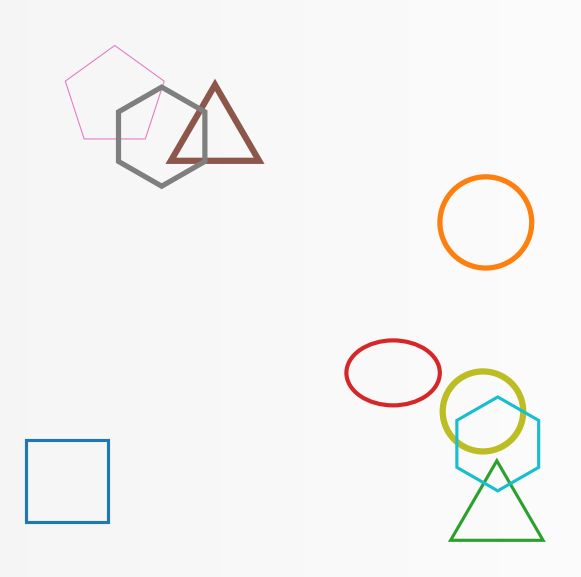[{"shape": "square", "thickness": 1.5, "radius": 0.35, "center": [0.116, 0.166]}, {"shape": "circle", "thickness": 2.5, "radius": 0.39, "center": [0.836, 0.614]}, {"shape": "triangle", "thickness": 1.5, "radius": 0.46, "center": [0.855, 0.109]}, {"shape": "oval", "thickness": 2, "radius": 0.4, "center": [0.676, 0.353]}, {"shape": "triangle", "thickness": 3, "radius": 0.44, "center": [0.37, 0.765]}, {"shape": "pentagon", "thickness": 0.5, "radius": 0.45, "center": [0.197, 0.831]}, {"shape": "hexagon", "thickness": 2.5, "radius": 0.43, "center": [0.278, 0.763]}, {"shape": "circle", "thickness": 3, "radius": 0.35, "center": [0.831, 0.287]}, {"shape": "hexagon", "thickness": 1.5, "radius": 0.41, "center": [0.856, 0.23]}]